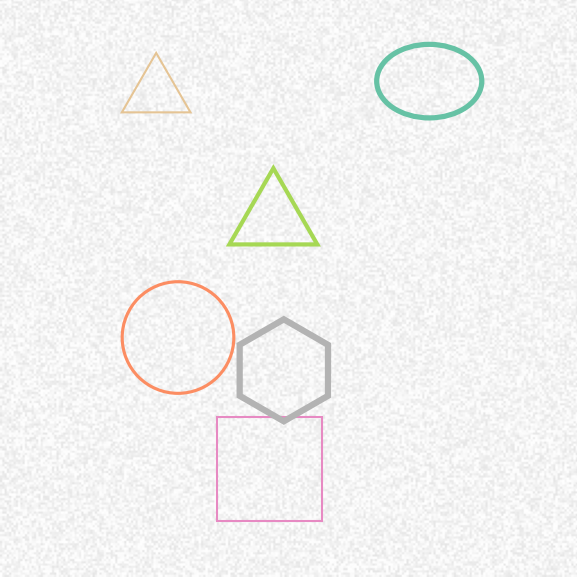[{"shape": "oval", "thickness": 2.5, "radius": 0.45, "center": [0.743, 0.859]}, {"shape": "circle", "thickness": 1.5, "radius": 0.48, "center": [0.308, 0.415]}, {"shape": "square", "thickness": 1, "radius": 0.45, "center": [0.466, 0.187]}, {"shape": "triangle", "thickness": 2, "radius": 0.44, "center": [0.473, 0.62]}, {"shape": "triangle", "thickness": 1, "radius": 0.34, "center": [0.27, 0.839]}, {"shape": "hexagon", "thickness": 3, "radius": 0.44, "center": [0.491, 0.358]}]